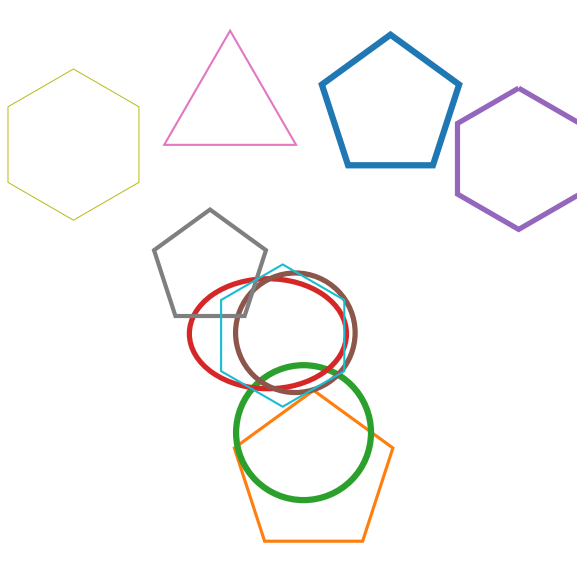[{"shape": "pentagon", "thickness": 3, "radius": 0.62, "center": [0.676, 0.814]}, {"shape": "pentagon", "thickness": 1.5, "radius": 0.72, "center": [0.543, 0.179]}, {"shape": "circle", "thickness": 3, "radius": 0.58, "center": [0.526, 0.25]}, {"shape": "oval", "thickness": 2.5, "radius": 0.68, "center": [0.464, 0.421]}, {"shape": "hexagon", "thickness": 2.5, "radius": 0.61, "center": [0.898, 0.724]}, {"shape": "circle", "thickness": 2.5, "radius": 0.52, "center": [0.511, 0.423]}, {"shape": "triangle", "thickness": 1, "radius": 0.66, "center": [0.398, 0.814]}, {"shape": "pentagon", "thickness": 2, "radius": 0.51, "center": [0.364, 0.534]}, {"shape": "hexagon", "thickness": 0.5, "radius": 0.65, "center": [0.127, 0.749]}, {"shape": "hexagon", "thickness": 1, "radius": 0.62, "center": [0.49, 0.418]}]